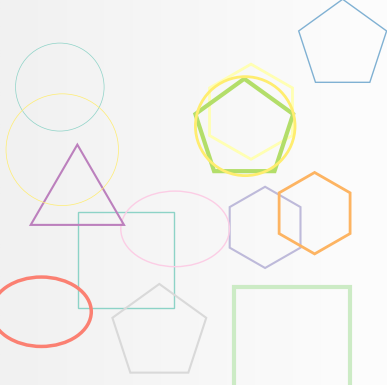[{"shape": "square", "thickness": 1, "radius": 0.62, "center": [0.325, 0.325]}, {"shape": "circle", "thickness": 0.5, "radius": 0.57, "center": [0.154, 0.774]}, {"shape": "hexagon", "thickness": 2, "radius": 0.62, "center": [0.648, 0.71]}, {"shape": "hexagon", "thickness": 1.5, "radius": 0.53, "center": [0.684, 0.409]}, {"shape": "oval", "thickness": 2.5, "radius": 0.64, "center": [0.107, 0.19]}, {"shape": "pentagon", "thickness": 1, "radius": 0.6, "center": [0.884, 0.883]}, {"shape": "hexagon", "thickness": 2, "radius": 0.53, "center": [0.812, 0.446]}, {"shape": "pentagon", "thickness": 3, "radius": 0.66, "center": [0.63, 0.663]}, {"shape": "oval", "thickness": 1, "radius": 0.7, "center": [0.452, 0.405]}, {"shape": "pentagon", "thickness": 1.5, "radius": 0.64, "center": [0.411, 0.135]}, {"shape": "triangle", "thickness": 1.5, "radius": 0.69, "center": [0.2, 0.485]}, {"shape": "square", "thickness": 3, "radius": 0.75, "center": [0.752, 0.105]}, {"shape": "circle", "thickness": 2, "radius": 0.64, "center": [0.633, 0.672]}, {"shape": "circle", "thickness": 0.5, "radius": 0.73, "center": [0.161, 0.611]}]